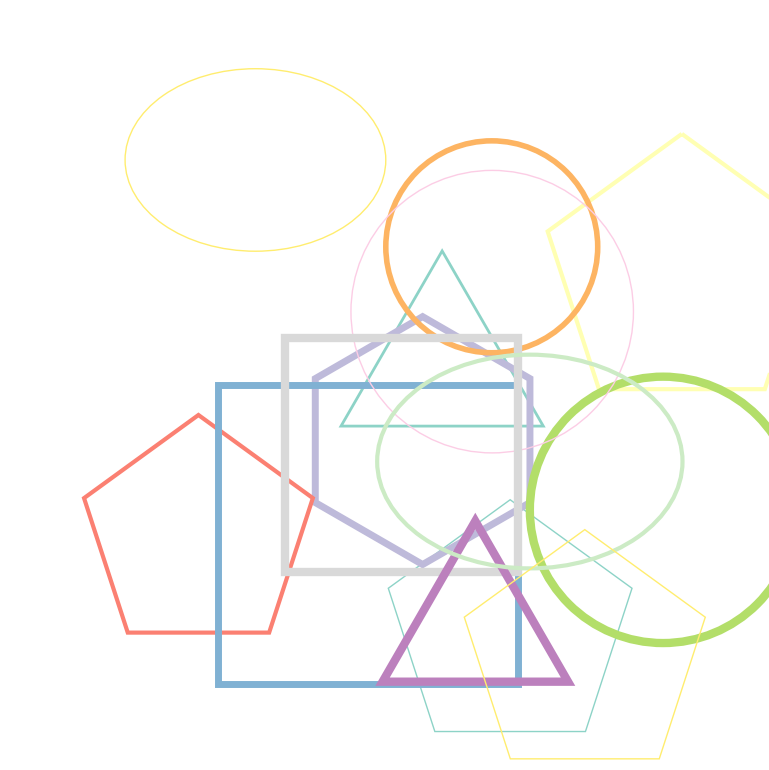[{"shape": "pentagon", "thickness": 0.5, "radius": 0.83, "center": [0.663, 0.185]}, {"shape": "triangle", "thickness": 1, "radius": 0.76, "center": [0.574, 0.522]}, {"shape": "pentagon", "thickness": 1.5, "radius": 0.92, "center": [0.886, 0.643]}, {"shape": "hexagon", "thickness": 2.5, "radius": 0.8, "center": [0.549, 0.428]}, {"shape": "pentagon", "thickness": 1.5, "radius": 0.78, "center": [0.258, 0.305]}, {"shape": "square", "thickness": 2.5, "radius": 0.97, "center": [0.478, 0.306]}, {"shape": "circle", "thickness": 2, "radius": 0.69, "center": [0.639, 0.679]}, {"shape": "circle", "thickness": 3, "radius": 0.86, "center": [0.861, 0.338]}, {"shape": "circle", "thickness": 0.5, "radius": 0.92, "center": [0.639, 0.595]}, {"shape": "square", "thickness": 3, "radius": 0.76, "center": [0.522, 0.409]}, {"shape": "triangle", "thickness": 3, "radius": 0.7, "center": [0.617, 0.184]}, {"shape": "oval", "thickness": 1.5, "radius": 0.99, "center": [0.688, 0.401]}, {"shape": "pentagon", "thickness": 0.5, "radius": 0.82, "center": [0.759, 0.148]}, {"shape": "oval", "thickness": 0.5, "radius": 0.85, "center": [0.332, 0.792]}]